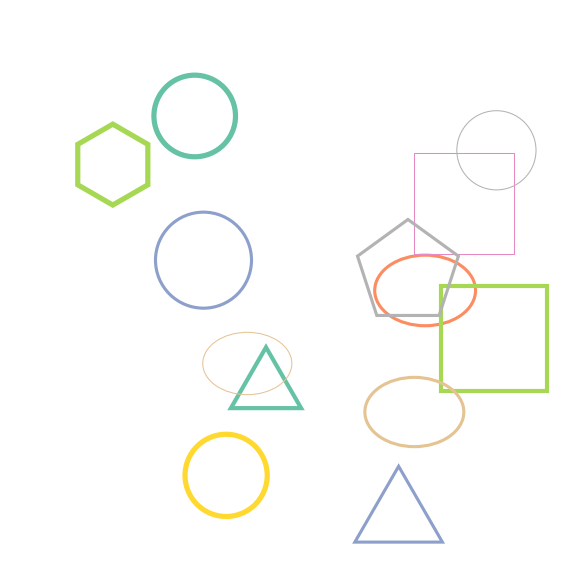[{"shape": "circle", "thickness": 2.5, "radius": 0.35, "center": [0.337, 0.798]}, {"shape": "triangle", "thickness": 2, "radius": 0.35, "center": [0.461, 0.327]}, {"shape": "oval", "thickness": 1.5, "radius": 0.44, "center": [0.736, 0.496]}, {"shape": "circle", "thickness": 1.5, "radius": 0.42, "center": [0.352, 0.549]}, {"shape": "triangle", "thickness": 1.5, "radius": 0.44, "center": [0.69, 0.104]}, {"shape": "square", "thickness": 0.5, "radius": 0.43, "center": [0.803, 0.647]}, {"shape": "hexagon", "thickness": 2.5, "radius": 0.35, "center": [0.195, 0.714]}, {"shape": "square", "thickness": 2, "radius": 0.46, "center": [0.855, 0.413]}, {"shape": "circle", "thickness": 2.5, "radius": 0.36, "center": [0.392, 0.176]}, {"shape": "oval", "thickness": 1.5, "radius": 0.43, "center": [0.717, 0.286]}, {"shape": "oval", "thickness": 0.5, "radius": 0.39, "center": [0.428, 0.37]}, {"shape": "pentagon", "thickness": 1.5, "radius": 0.46, "center": [0.706, 0.527]}, {"shape": "circle", "thickness": 0.5, "radius": 0.34, "center": [0.86, 0.739]}]